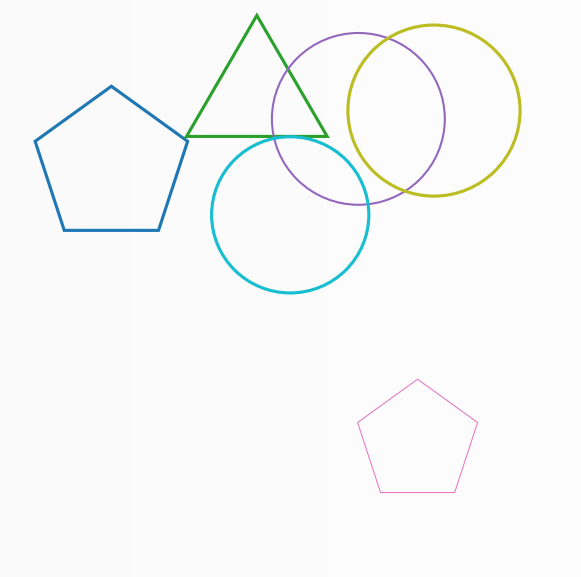[{"shape": "pentagon", "thickness": 1.5, "radius": 0.69, "center": [0.192, 0.712]}, {"shape": "triangle", "thickness": 1.5, "radius": 0.7, "center": [0.442, 0.833]}, {"shape": "circle", "thickness": 1, "radius": 0.74, "center": [0.617, 0.793]}, {"shape": "pentagon", "thickness": 0.5, "radius": 0.54, "center": [0.718, 0.234]}, {"shape": "circle", "thickness": 1.5, "radius": 0.74, "center": [0.747, 0.808]}, {"shape": "circle", "thickness": 1.5, "radius": 0.68, "center": [0.499, 0.627]}]